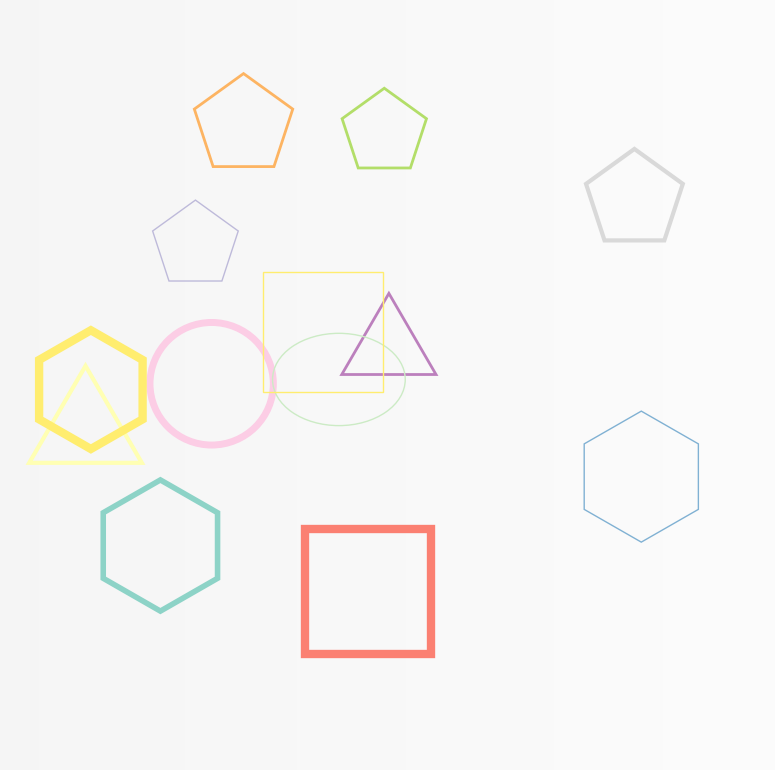[{"shape": "hexagon", "thickness": 2, "radius": 0.43, "center": [0.207, 0.292]}, {"shape": "triangle", "thickness": 1.5, "radius": 0.42, "center": [0.11, 0.441]}, {"shape": "pentagon", "thickness": 0.5, "radius": 0.29, "center": [0.252, 0.682]}, {"shape": "square", "thickness": 3, "radius": 0.41, "center": [0.475, 0.232]}, {"shape": "hexagon", "thickness": 0.5, "radius": 0.43, "center": [0.827, 0.381]}, {"shape": "pentagon", "thickness": 1, "radius": 0.33, "center": [0.314, 0.838]}, {"shape": "pentagon", "thickness": 1, "radius": 0.29, "center": [0.496, 0.828]}, {"shape": "circle", "thickness": 2.5, "radius": 0.4, "center": [0.273, 0.502]}, {"shape": "pentagon", "thickness": 1.5, "radius": 0.33, "center": [0.819, 0.741]}, {"shape": "triangle", "thickness": 1, "radius": 0.35, "center": [0.502, 0.549]}, {"shape": "oval", "thickness": 0.5, "radius": 0.43, "center": [0.437, 0.507]}, {"shape": "hexagon", "thickness": 3, "radius": 0.39, "center": [0.117, 0.494]}, {"shape": "square", "thickness": 0.5, "radius": 0.39, "center": [0.417, 0.569]}]